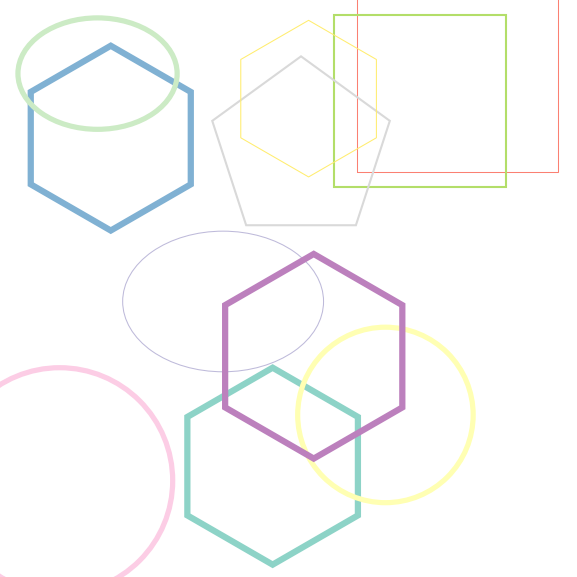[{"shape": "hexagon", "thickness": 3, "radius": 0.85, "center": [0.472, 0.192]}, {"shape": "circle", "thickness": 2.5, "radius": 0.76, "center": [0.667, 0.281]}, {"shape": "oval", "thickness": 0.5, "radius": 0.87, "center": [0.386, 0.477]}, {"shape": "square", "thickness": 0.5, "radius": 0.87, "center": [0.792, 0.875]}, {"shape": "hexagon", "thickness": 3, "radius": 0.8, "center": [0.192, 0.76]}, {"shape": "square", "thickness": 1, "radius": 0.74, "center": [0.727, 0.824]}, {"shape": "circle", "thickness": 2.5, "radius": 0.98, "center": [0.103, 0.167]}, {"shape": "pentagon", "thickness": 1, "radius": 0.81, "center": [0.521, 0.74]}, {"shape": "hexagon", "thickness": 3, "radius": 0.89, "center": [0.543, 0.382]}, {"shape": "oval", "thickness": 2.5, "radius": 0.69, "center": [0.169, 0.872]}, {"shape": "hexagon", "thickness": 0.5, "radius": 0.68, "center": [0.534, 0.828]}]